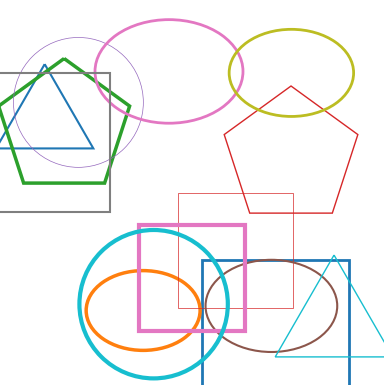[{"shape": "triangle", "thickness": 1.5, "radius": 0.73, "center": [0.116, 0.687]}, {"shape": "square", "thickness": 2, "radius": 0.96, "center": [0.715, 0.134]}, {"shape": "oval", "thickness": 2.5, "radius": 0.74, "center": [0.372, 0.194]}, {"shape": "pentagon", "thickness": 2.5, "radius": 0.89, "center": [0.167, 0.669]}, {"shape": "square", "thickness": 0.5, "radius": 0.75, "center": [0.612, 0.349]}, {"shape": "pentagon", "thickness": 1, "radius": 0.91, "center": [0.756, 0.594]}, {"shape": "circle", "thickness": 0.5, "radius": 0.84, "center": [0.204, 0.734]}, {"shape": "oval", "thickness": 1.5, "radius": 0.86, "center": [0.705, 0.205]}, {"shape": "square", "thickness": 3, "radius": 0.69, "center": [0.498, 0.279]}, {"shape": "oval", "thickness": 2, "radius": 0.96, "center": [0.439, 0.814]}, {"shape": "square", "thickness": 1.5, "radius": 0.9, "center": [0.105, 0.629]}, {"shape": "oval", "thickness": 2, "radius": 0.81, "center": [0.757, 0.811]}, {"shape": "triangle", "thickness": 1, "radius": 0.88, "center": [0.868, 0.161]}, {"shape": "circle", "thickness": 3, "radius": 0.96, "center": [0.399, 0.21]}]